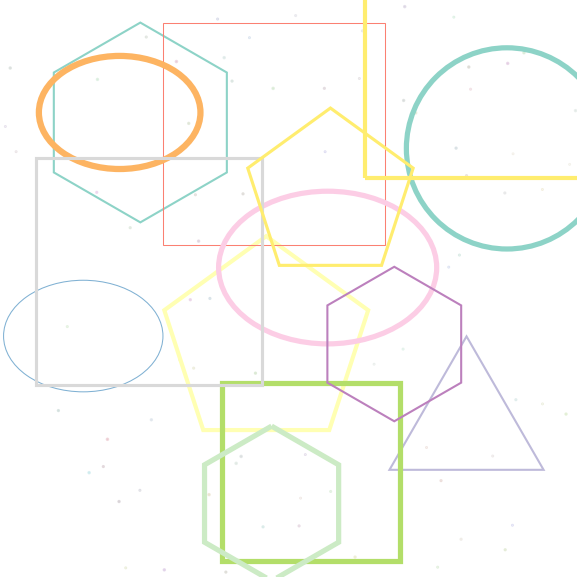[{"shape": "circle", "thickness": 2.5, "radius": 0.87, "center": [0.878, 0.742]}, {"shape": "hexagon", "thickness": 1, "radius": 0.86, "center": [0.243, 0.787]}, {"shape": "pentagon", "thickness": 2, "radius": 0.93, "center": [0.461, 0.405]}, {"shape": "triangle", "thickness": 1, "radius": 0.77, "center": [0.808, 0.263]}, {"shape": "square", "thickness": 0.5, "radius": 0.96, "center": [0.474, 0.767]}, {"shape": "oval", "thickness": 0.5, "radius": 0.69, "center": [0.144, 0.417]}, {"shape": "oval", "thickness": 3, "radius": 0.7, "center": [0.207, 0.804]}, {"shape": "square", "thickness": 2.5, "radius": 0.77, "center": [0.538, 0.182]}, {"shape": "oval", "thickness": 2.5, "radius": 0.94, "center": [0.567, 0.536]}, {"shape": "square", "thickness": 1.5, "radius": 0.98, "center": [0.257, 0.529]}, {"shape": "hexagon", "thickness": 1, "radius": 0.67, "center": [0.683, 0.403]}, {"shape": "hexagon", "thickness": 2.5, "radius": 0.67, "center": [0.47, 0.127]}, {"shape": "square", "thickness": 2, "radius": 0.95, "center": [0.823, 0.881]}, {"shape": "pentagon", "thickness": 1.5, "radius": 0.75, "center": [0.572, 0.661]}]